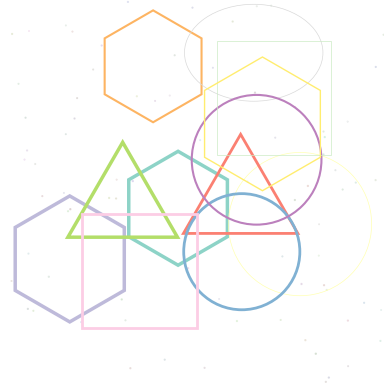[{"shape": "hexagon", "thickness": 2.5, "radius": 0.74, "center": [0.463, 0.459]}, {"shape": "circle", "thickness": 0.5, "radius": 0.93, "center": [0.779, 0.418]}, {"shape": "hexagon", "thickness": 2.5, "radius": 0.82, "center": [0.181, 0.327]}, {"shape": "triangle", "thickness": 2, "radius": 0.86, "center": [0.625, 0.48]}, {"shape": "circle", "thickness": 2, "radius": 0.75, "center": [0.628, 0.346]}, {"shape": "hexagon", "thickness": 1.5, "radius": 0.73, "center": [0.398, 0.828]}, {"shape": "triangle", "thickness": 2.5, "radius": 0.82, "center": [0.319, 0.466]}, {"shape": "square", "thickness": 2, "radius": 0.74, "center": [0.362, 0.296]}, {"shape": "oval", "thickness": 0.5, "radius": 0.9, "center": [0.659, 0.863]}, {"shape": "circle", "thickness": 1.5, "radius": 0.84, "center": [0.666, 0.585]}, {"shape": "square", "thickness": 0.5, "radius": 0.74, "center": [0.712, 0.746]}, {"shape": "hexagon", "thickness": 1, "radius": 0.87, "center": [0.682, 0.678]}]